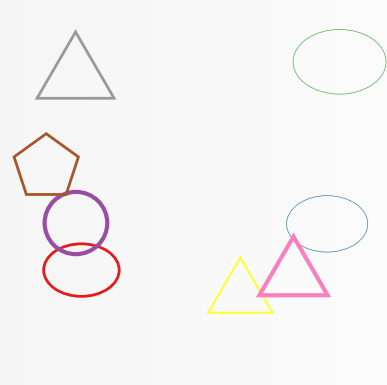[{"shape": "oval", "thickness": 2, "radius": 0.49, "center": [0.21, 0.298]}, {"shape": "oval", "thickness": 0.5, "radius": 0.52, "center": [0.844, 0.419]}, {"shape": "oval", "thickness": 0.5, "radius": 0.6, "center": [0.876, 0.84]}, {"shape": "circle", "thickness": 3, "radius": 0.4, "center": [0.196, 0.421]}, {"shape": "triangle", "thickness": 1.5, "radius": 0.48, "center": [0.62, 0.235]}, {"shape": "pentagon", "thickness": 2, "radius": 0.44, "center": [0.119, 0.565]}, {"shape": "triangle", "thickness": 3, "radius": 0.51, "center": [0.757, 0.284]}, {"shape": "triangle", "thickness": 2, "radius": 0.57, "center": [0.195, 0.802]}]